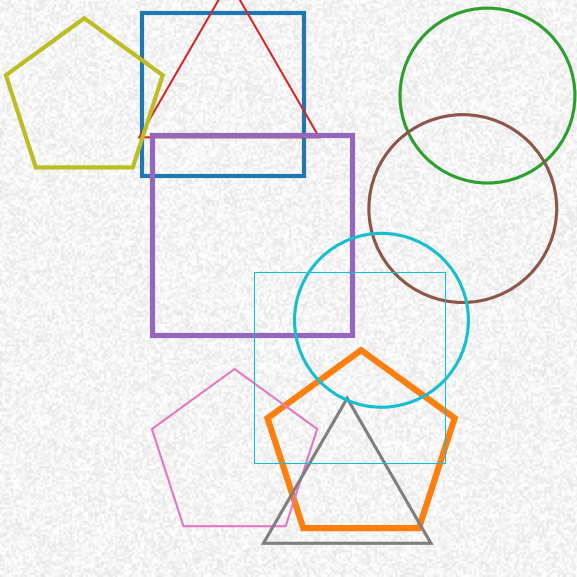[{"shape": "square", "thickness": 2, "radius": 0.71, "center": [0.386, 0.836]}, {"shape": "pentagon", "thickness": 3, "radius": 0.85, "center": [0.625, 0.222]}, {"shape": "circle", "thickness": 1.5, "radius": 0.76, "center": [0.844, 0.834]}, {"shape": "triangle", "thickness": 1, "radius": 0.9, "center": [0.397, 0.851]}, {"shape": "square", "thickness": 2.5, "radius": 0.87, "center": [0.437, 0.592]}, {"shape": "circle", "thickness": 1.5, "radius": 0.81, "center": [0.801, 0.638]}, {"shape": "pentagon", "thickness": 1, "radius": 0.75, "center": [0.406, 0.21]}, {"shape": "triangle", "thickness": 1.5, "radius": 0.84, "center": [0.601, 0.142]}, {"shape": "pentagon", "thickness": 2, "radius": 0.71, "center": [0.146, 0.825]}, {"shape": "square", "thickness": 0.5, "radius": 0.83, "center": [0.605, 0.362]}, {"shape": "circle", "thickness": 1.5, "radius": 0.75, "center": [0.661, 0.445]}]